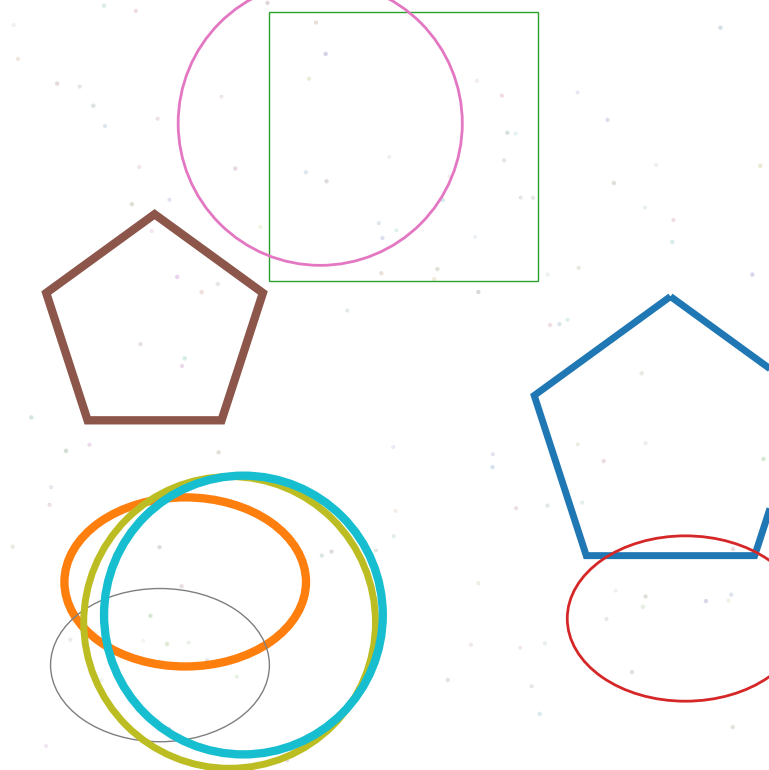[{"shape": "pentagon", "thickness": 2.5, "radius": 0.93, "center": [0.871, 0.429]}, {"shape": "oval", "thickness": 3, "radius": 0.78, "center": [0.241, 0.244]}, {"shape": "square", "thickness": 0.5, "radius": 0.87, "center": [0.524, 0.81]}, {"shape": "oval", "thickness": 1, "radius": 0.77, "center": [0.89, 0.197]}, {"shape": "pentagon", "thickness": 3, "radius": 0.74, "center": [0.201, 0.574]}, {"shape": "circle", "thickness": 1, "radius": 0.92, "center": [0.416, 0.84]}, {"shape": "oval", "thickness": 0.5, "radius": 0.71, "center": [0.208, 0.136]}, {"shape": "circle", "thickness": 2.5, "radius": 0.95, "center": [0.298, 0.192]}, {"shape": "circle", "thickness": 3, "radius": 0.9, "center": [0.316, 0.201]}]